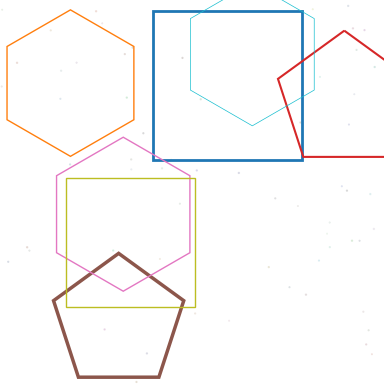[{"shape": "square", "thickness": 2, "radius": 0.97, "center": [0.59, 0.778]}, {"shape": "hexagon", "thickness": 1, "radius": 0.95, "center": [0.183, 0.784]}, {"shape": "pentagon", "thickness": 1.5, "radius": 0.91, "center": [0.894, 0.739]}, {"shape": "pentagon", "thickness": 2.5, "radius": 0.89, "center": [0.308, 0.164]}, {"shape": "hexagon", "thickness": 1, "radius": 1.0, "center": [0.32, 0.444]}, {"shape": "square", "thickness": 1, "radius": 0.84, "center": [0.339, 0.37]}, {"shape": "hexagon", "thickness": 0.5, "radius": 0.93, "center": [0.655, 0.859]}]